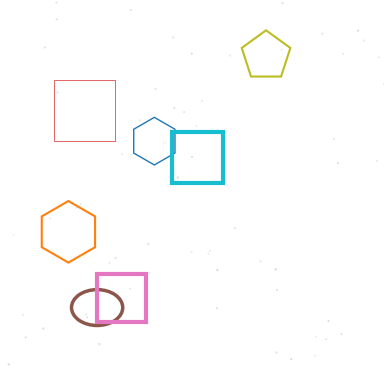[{"shape": "hexagon", "thickness": 1, "radius": 0.31, "center": [0.401, 0.633]}, {"shape": "hexagon", "thickness": 1.5, "radius": 0.4, "center": [0.178, 0.398]}, {"shape": "square", "thickness": 0.5, "radius": 0.4, "center": [0.22, 0.713]}, {"shape": "oval", "thickness": 2.5, "radius": 0.33, "center": [0.252, 0.201]}, {"shape": "square", "thickness": 3, "radius": 0.32, "center": [0.316, 0.226]}, {"shape": "pentagon", "thickness": 1.5, "radius": 0.33, "center": [0.691, 0.855]}, {"shape": "square", "thickness": 3, "radius": 0.33, "center": [0.513, 0.591]}]